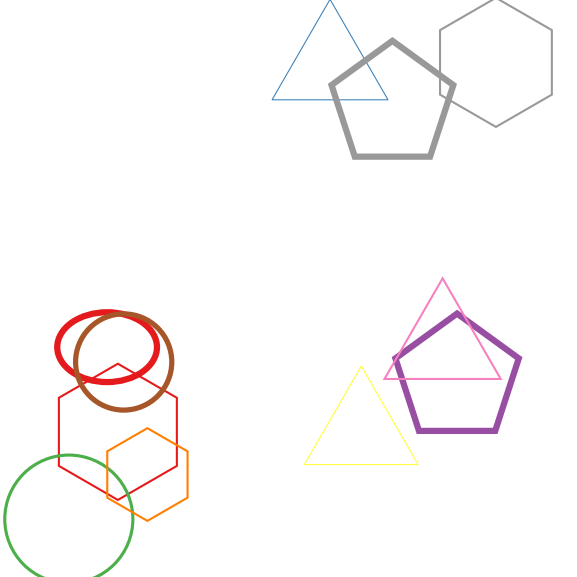[{"shape": "hexagon", "thickness": 1, "radius": 0.59, "center": [0.204, 0.251]}, {"shape": "oval", "thickness": 3, "radius": 0.43, "center": [0.185, 0.398]}, {"shape": "triangle", "thickness": 0.5, "radius": 0.58, "center": [0.571, 0.884]}, {"shape": "circle", "thickness": 1.5, "radius": 0.55, "center": [0.119, 0.1]}, {"shape": "pentagon", "thickness": 3, "radius": 0.56, "center": [0.792, 0.344]}, {"shape": "hexagon", "thickness": 1, "radius": 0.4, "center": [0.255, 0.177]}, {"shape": "triangle", "thickness": 0.5, "radius": 0.57, "center": [0.626, 0.252]}, {"shape": "circle", "thickness": 2.5, "radius": 0.42, "center": [0.214, 0.372]}, {"shape": "triangle", "thickness": 1, "radius": 0.58, "center": [0.766, 0.401]}, {"shape": "pentagon", "thickness": 3, "radius": 0.55, "center": [0.68, 0.818]}, {"shape": "hexagon", "thickness": 1, "radius": 0.56, "center": [0.859, 0.891]}]